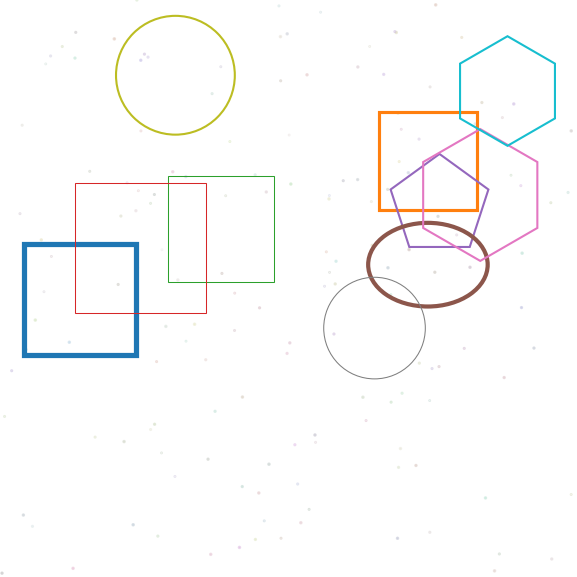[{"shape": "square", "thickness": 2.5, "radius": 0.48, "center": [0.139, 0.48]}, {"shape": "square", "thickness": 1.5, "radius": 0.42, "center": [0.741, 0.721]}, {"shape": "square", "thickness": 0.5, "radius": 0.46, "center": [0.383, 0.602]}, {"shape": "square", "thickness": 0.5, "radius": 0.57, "center": [0.243, 0.57]}, {"shape": "pentagon", "thickness": 1, "radius": 0.45, "center": [0.761, 0.644]}, {"shape": "oval", "thickness": 2, "radius": 0.52, "center": [0.741, 0.541]}, {"shape": "hexagon", "thickness": 1, "radius": 0.57, "center": [0.832, 0.661]}, {"shape": "circle", "thickness": 0.5, "radius": 0.44, "center": [0.649, 0.431]}, {"shape": "circle", "thickness": 1, "radius": 0.51, "center": [0.304, 0.869]}, {"shape": "hexagon", "thickness": 1, "radius": 0.47, "center": [0.879, 0.842]}]